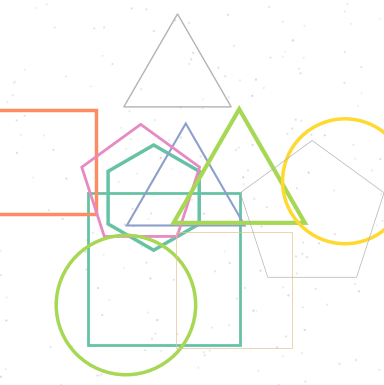[{"shape": "square", "thickness": 2, "radius": 0.99, "center": [0.427, 0.301]}, {"shape": "hexagon", "thickness": 2.5, "radius": 0.68, "center": [0.399, 0.487]}, {"shape": "square", "thickness": 2.5, "radius": 0.67, "center": [0.114, 0.579]}, {"shape": "triangle", "thickness": 1.5, "radius": 0.88, "center": [0.482, 0.503]}, {"shape": "pentagon", "thickness": 2, "radius": 0.8, "center": [0.365, 0.516]}, {"shape": "triangle", "thickness": 3, "radius": 0.98, "center": [0.621, 0.52]}, {"shape": "circle", "thickness": 2.5, "radius": 0.91, "center": [0.327, 0.208]}, {"shape": "circle", "thickness": 2.5, "radius": 0.81, "center": [0.896, 0.529]}, {"shape": "square", "thickness": 0.5, "radius": 0.75, "center": [0.608, 0.246]}, {"shape": "pentagon", "thickness": 0.5, "radius": 0.98, "center": [0.811, 0.439]}, {"shape": "triangle", "thickness": 1, "radius": 0.81, "center": [0.461, 0.803]}]